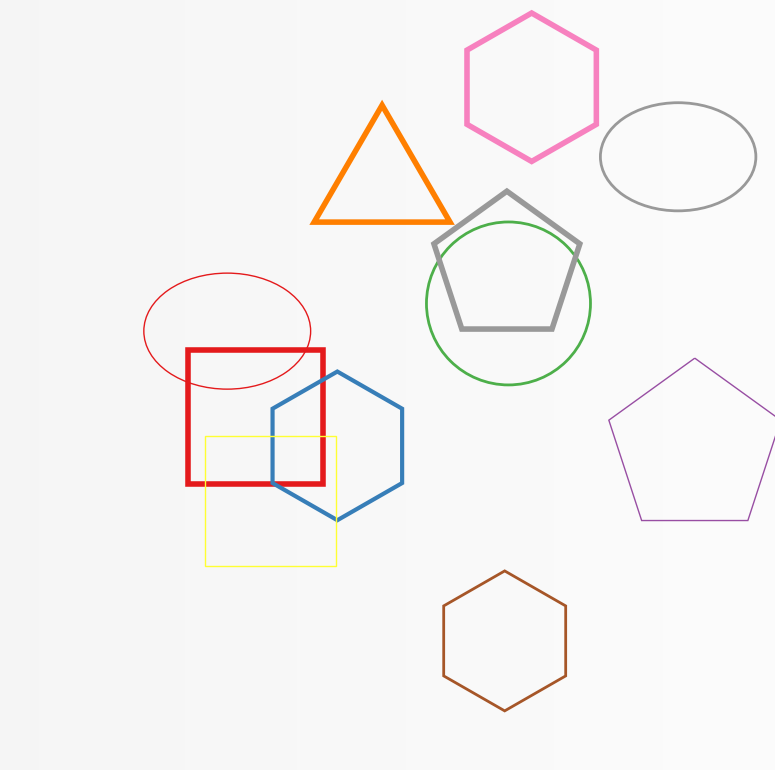[{"shape": "oval", "thickness": 0.5, "radius": 0.54, "center": [0.293, 0.57]}, {"shape": "square", "thickness": 2, "radius": 0.43, "center": [0.33, 0.458]}, {"shape": "hexagon", "thickness": 1.5, "radius": 0.48, "center": [0.435, 0.421]}, {"shape": "circle", "thickness": 1, "radius": 0.53, "center": [0.656, 0.606]}, {"shape": "pentagon", "thickness": 0.5, "radius": 0.58, "center": [0.896, 0.418]}, {"shape": "triangle", "thickness": 2, "radius": 0.51, "center": [0.493, 0.762]}, {"shape": "square", "thickness": 0.5, "radius": 0.42, "center": [0.349, 0.349]}, {"shape": "hexagon", "thickness": 1, "radius": 0.45, "center": [0.651, 0.168]}, {"shape": "hexagon", "thickness": 2, "radius": 0.48, "center": [0.686, 0.887]}, {"shape": "oval", "thickness": 1, "radius": 0.5, "center": [0.875, 0.796]}, {"shape": "pentagon", "thickness": 2, "radius": 0.49, "center": [0.654, 0.653]}]